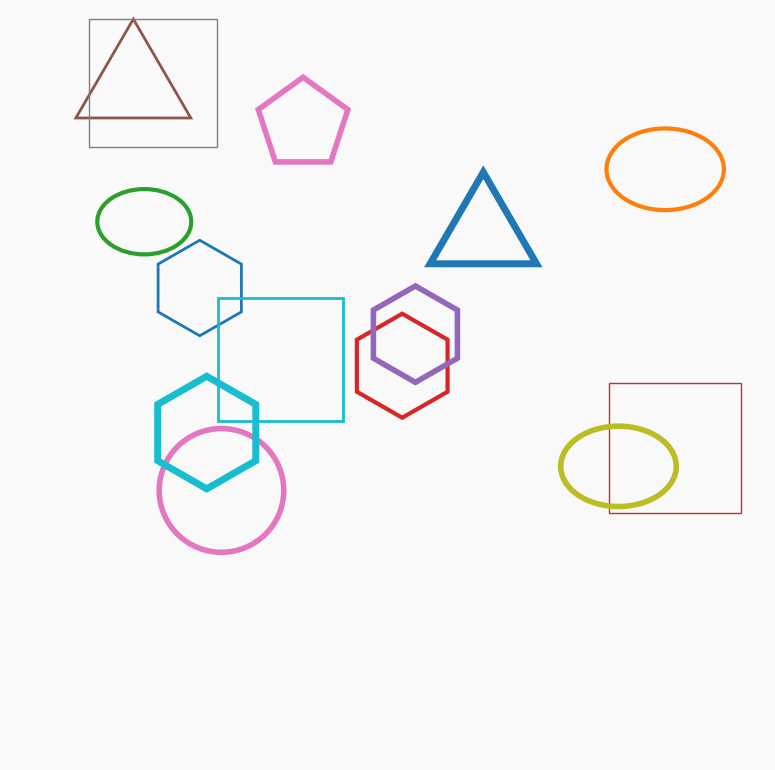[{"shape": "triangle", "thickness": 2.5, "radius": 0.4, "center": [0.624, 0.697]}, {"shape": "hexagon", "thickness": 1, "radius": 0.31, "center": [0.258, 0.626]}, {"shape": "oval", "thickness": 1.5, "radius": 0.38, "center": [0.858, 0.78]}, {"shape": "oval", "thickness": 1.5, "radius": 0.3, "center": [0.186, 0.712]}, {"shape": "square", "thickness": 0.5, "radius": 0.42, "center": [0.871, 0.418]}, {"shape": "hexagon", "thickness": 1.5, "radius": 0.34, "center": [0.519, 0.525]}, {"shape": "hexagon", "thickness": 2, "radius": 0.31, "center": [0.536, 0.566]}, {"shape": "triangle", "thickness": 1, "radius": 0.43, "center": [0.172, 0.89]}, {"shape": "pentagon", "thickness": 2, "radius": 0.3, "center": [0.391, 0.839]}, {"shape": "circle", "thickness": 2, "radius": 0.4, "center": [0.286, 0.363]}, {"shape": "square", "thickness": 0.5, "radius": 0.41, "center": [0.198, 0.892]}, {"shape": "oval", "thickness": 2, "radius": 0.37, "center": [0.798, 0.394]}, {"shape": "square", "thickness": 1, "radius": 0.4, "center": [0.362, 0.533]}, {"shape": "hexagon", "thickness": 2.5, "radius": 0.37, "center": [0.267, 0.438]}]